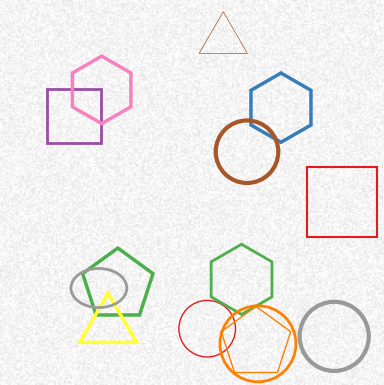[{"shape": "square", "thickness": 1.5, "radius": 0.45, "center": [0.888, 0.474]}, {"shape": "circle", "thickness": 1, "radius": 0.37, "center": [0.538, 0.146]}, {"shape": "hexagon", "thickness": 2.5, "radius": 0.45, "center": [0.73, 0.72]}, {"shape": "pentagon", "thickness": 2.5, "radius": 0.48, "center": [0.306, 0.26]}, {"shape": "hexagon", "thickness": 2, "radius": 0.46, "center": [0.627, 0.274]}, {"shape": "square", "thickness": 2, "radius": 0.35, "center": [0.192, 0.699]}, {"shape": "circle", "thickness": 2, "radius": 0.49, "center": [0.67, 0.107]}, {"shape": "pentagon", "thickness": 1, "radius": 0.47, "center": [0.665, 0.109]}, {"shape": "triangle", "thickness": 2.5, "radius": 0.43, "center": [0.281, 0.153]}, {"shape": "circle", "thickness": 3, "radius": 0.41, "center": [0.642, 0.606]}, {"shape": "triangle", "thickness": 0.5, "radius": 0.36, "center": [0.58, 0.897]}, {"shape": "hexagon", "thickness": 2.5, "radius": 0.44, "center": [0.264, 0.767]}, {"shape": "oval", "thickness": 2, "radius": 0.36, "center": [0.257, 0.252]}, {"shape": "circle", "thickness": 3, "radius": 0.45, "center": [0.868, 0.126]}]